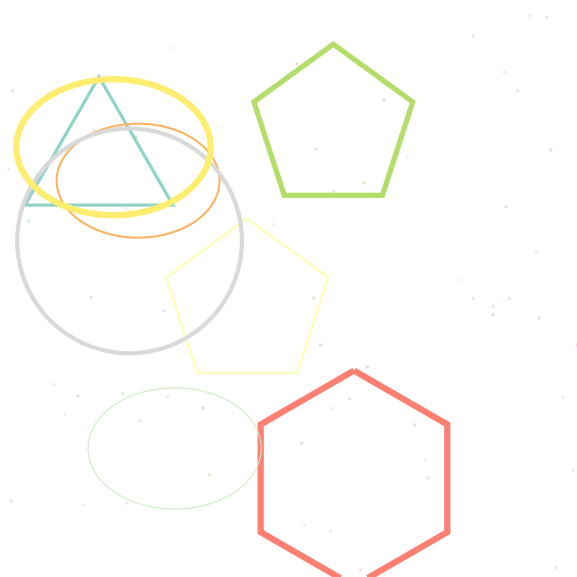[{"shape": "triangle", "thickness": 1.5, "radius": 0.74, "center": [0.171, 0.718]}, {"shape": "pentagon", "thickness": 1, "radius": 0.74, "center": [0.428, 0.473]}, {"shape": "hexagon", "thickness": 3, "radius": 0.93, "center": [0.613, 0.171]}, {"shape": "oval", "thickness": 1, "radius": 0.71, "center": [0.239, 0.686]}, {"shape": "pentagon", "thickness": 2.5, "radius": 0.72, "center": [0.577, 0.778]}, {"shape": "circle", "thickness": 2, "radius": 0.97, "center": [0.224, 0.582]}, {"shape": "oval", "thickness": 0.5, "radius": 0.75, "center": [0.302, 0.223]}, {"shape": "oval", "thickness": 3, "radius": 0.84, "center": [0.197, 0.744]}]